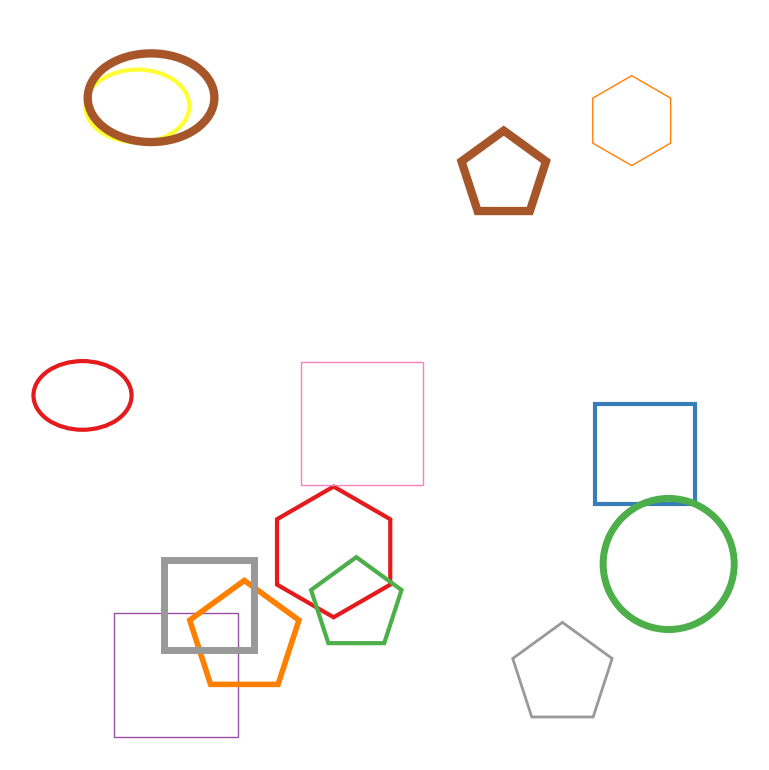[{"shape": "oval", "thickness": 1.5, "radius": 0.32, "center": [0.107, 0.486]}, {"shape": "hexagon", "thickness": 1.5, "radius": 0.42, "center": [0.433, 0.283]}, {"shape": "square", "thickness": 1.5, "radius": 0.32, "center": [0.837, 0.41]}, {"shape": "circle", "thickness": 2.5, "radius": 0.43, "center": [0.868, 0.268]}, {"shape": "pentagon", "thickness": 1.5, "radius": 0.31, "center": [0.463, 0.215]}, {"shape": "square", "thickness": 0.5, "radius": 0.4, "center": [0.228, 0.123]}, {"shape": "pentagon", "thickness": 2, "radius": 0.37, "center": [0.317, 0.172]}, {"shape": "hexagon", "thickness": 0.5, "radius": 0.29, "center": [0.82, 0.843]}, {"shape": "oval", "thickness": 1.5, "radius": 0.34, "center": [0.178, 0.862]}, {"shape": "oval", "thickness": 3, "radius": 0.41, "center": [0.196, 0.873]}, {"shape": "pentagon", "thickness": 3, "radius": 0.29, "center": [0.654, 0.773]}, {"shape": "square", "thickness": 0.5, "radius": 0.4, "center": [0.47, 0.45]}, {"shape": "square", "thickness": 2.5, "radius": 0.29, "center": [0.272, 0.214]}, {"shape": "pentagon", "thickness": 1, "radius": 0.34, "center": [0.73, 0.124]}]